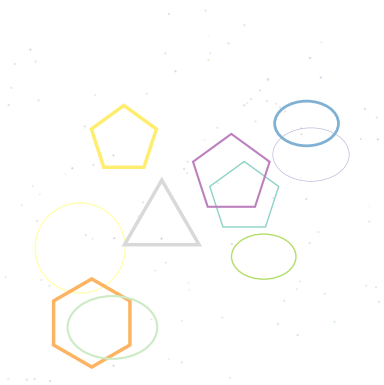[{"shape": "pentagon", "thickness": 1, "radius": 0.47, "center": [0.634, 0.487]}, {"shape": "circle", "thickness": 1, "radius": 0.58, "center": [0.208, 0.356]}, {"shape": "oval", "thickness": 0.5, "radius": 0.5, "center": [0.808, 0.598]}, {"shape": "oval", "thickness": 2, "radius": 0.41, "center": [0.796, 0.679]}, {"shape": "hexagon", "thickness": 2.5, "radius": 0.57, "center": [0.238, 0.161]}, {"shape": "oval", "thickness": 1, "radius": 0.42, "center": [0.685, 0.333]}, {"shape": "triangle", "thickness": 2.5, "radius": 0.56, "center": [0.42, 0.42]}, {"shape": "pentagon", "thickness": 1.5, "radius": 0.52, "center": [0.601, 0.548]}, {"shape": "oval", "thickness": 1.5, "radius": 0.58, "center": [0.292, 0.15]}, {"shape": "pentagon", "thickness": 2.5, "radius": 0.44, "center": [0.322, 0.637]}]